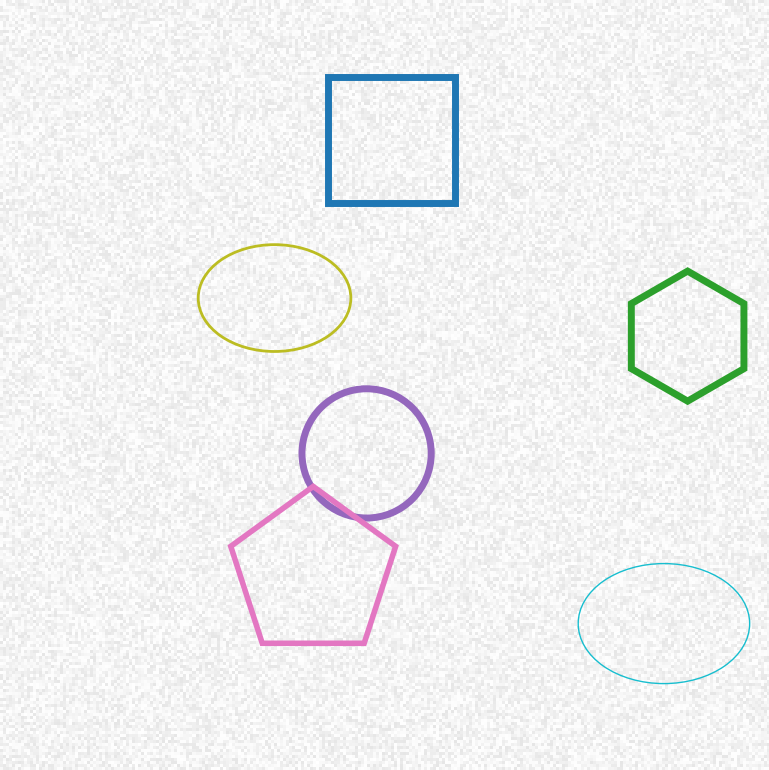[{"shape": "square", "thickness": 2.5, "radius": 0.41, "center": [0.508, 0.819]}, {"shape": "hexagon", "thickness": 2.5, "radius": 0.42, "center": [0.893, 0.563]}, {"shape": "circle", "thickness": 2.5, "radius": 0.42, "center": [0.476, 0.411]}, {"shape": "pentagon", "thickness": 2, "radius": 0.56, "center": [0.407, 0.256]}, {"shape": "oval", "thickness": 1, "radius": 0.5, "center": [0.357, 0.613]}, {"shape": "oval", "thickness": 0.5, "radius": 0.56, "center": [0.862, 0.19]}]